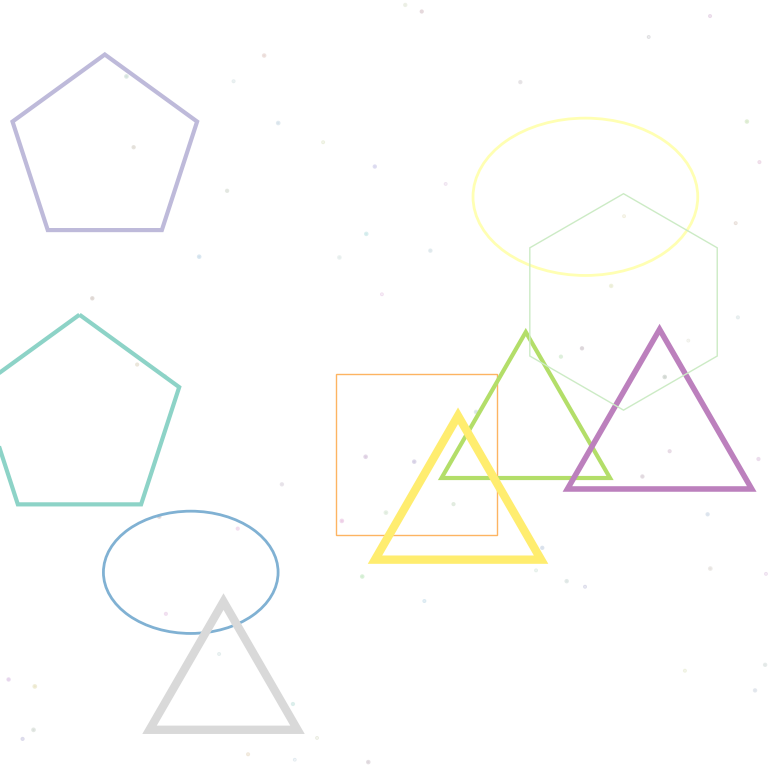[{"shape": "pentagon", "thickness": 1.5, "radius": 0.68, "center": [0.103, 0.455]}, {"shape": "oval", "thickness": 1, "radius": 0.73, "center": [0.76, 0.744]}, {"shape": "pentagon", "thickness": 1.5, "radius": 0.63, "center": [0.136, 0.803]}, {"shape": "oval", "thickness": 1, "radius": 0.57, "center": [0.248, 0.257]}, {"shape": "square", "thickness": 0.5, "radius": 0.52, "center": [0.541, 0.41]}, {"shape": "triangle", "thickness": 1.5, "radius": 0.63, "center": [0.683, 0.442]}, {"shape": "triangle", "thickness": 3, "radius": 0.55, "center": [0.29, 0.108]}, {"shape": "triangle", "thickness": 2, "radius": 0.69, "center": [0.857, 0.434]}, {"shape": "hexagon", "thickness": 0.5, "radius": 0.7, "center": [0.81, 0.608]}, {"shape": "triangle", "thickness": 3, "radius": 0.62, "center": [0.595, 0.335]}]